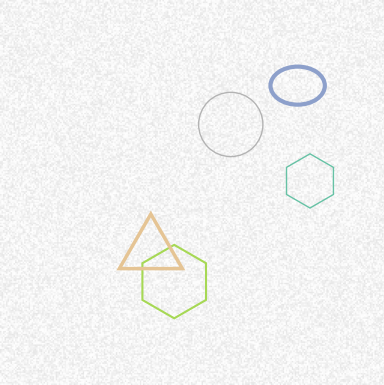[{"shape": "hexagon", "thickness": 1, "radius": 0.35, "center": [0.805, 0.53]}, {"shape": "oval", "thickness": 3, "radius": 0.35, "center": [0.773, 0.778]}, {"shape": "hexagon", "thickness": 1.5, "radius": 0.48, "center": [0.452, 0.269]}, {"shape": "triangle", "thickness": 2.5, "radius": 0.47, "center": [0.392, 0.35]}, {"shape": "circle", "thickness": 1, "radius": 0.42, "center": [0.599, 0.677]}]